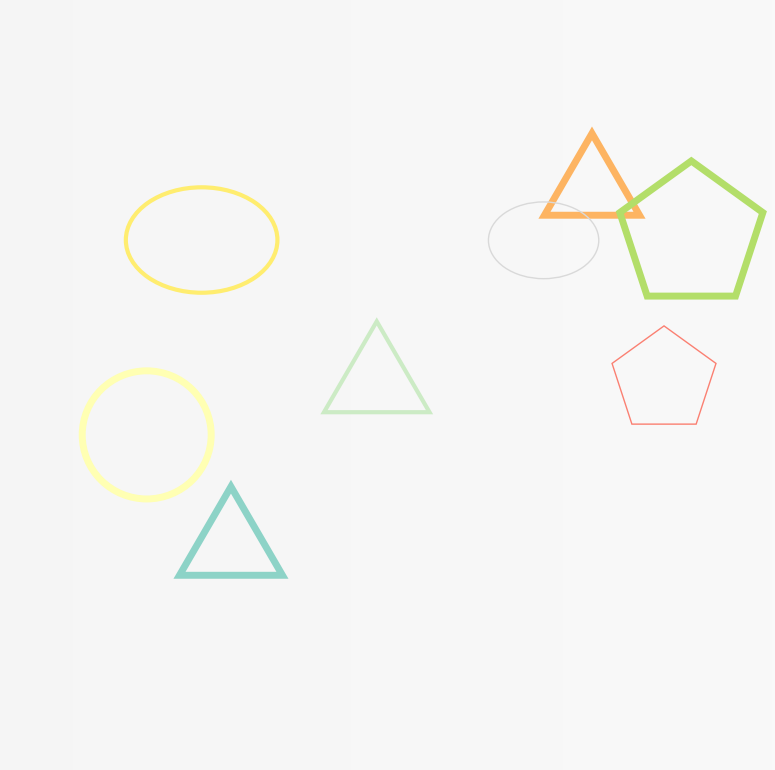[{"shape": "triangle", "thickness": 2.5, "radius": 0.38, "center": [0.298, 0.291]}, {"shape": "circle", "thickness": 2.5, "radius": 0.42, "center": [0.189, 0.435]}, {"shape": "pentagon", "thickness": 0.5, "radius": 0.35, "center": [0.857, 0.506]}, {"shape": "triangle", "thickness": 2.5, "radius": 0.35, "center": [0.764, 0.756]}, {"shape": "pentagon", "thickness": 2.5, "radius": 0.49, "center": [0.892, 0.694]}, {"shape": "oval", "thickness": 0.5, "radius": 0.36, "center": [0.701, 0.688]}, {"shape": "triangle", "thickness": 1.5, "radius": 0.39, "center": [0.486, 0.504]}, {"shape": "oval", "thickness": 1.5, "radius": 0.49, "center": [0.26, 0.688]}]